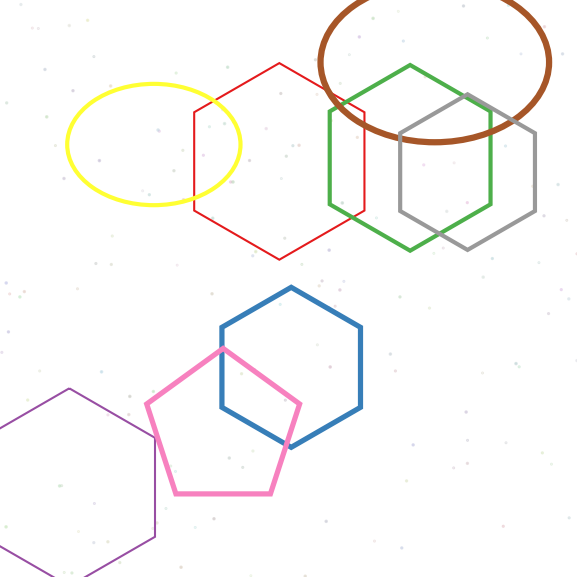[{"shape": "hexagon", "thickness": 1, "radius": 0.85, "center": [0.484, 0.72]}, {"shape": "hexagon", "thickness": 2.5, "radius": 0.69, "center": [0.504, 0.363]}, {"shape": "hexagon", "thickness": 2, "radius": 0.8, "center": [0.71, 0.726]}, {"shape": "hexagon", "thickness": 1, "radius": 0.86, "center": [0.12, 0.155]}, {"shape": "oval", "thickness": 2, "radius": 0.75, "center": [0.266, 0.749]}, {"shape": "oval", "thickness": 3, "radius": 0.99, "center": [0.753, 0.891]}, {"shape": "pentagon", "thickness": 2.5, "radius": 0.7, "center": [0.386, 0.257]}, {"shape": "hexagon", "thickness": 2, "radius": 0.67, "center": [0.81, 0.701]}]